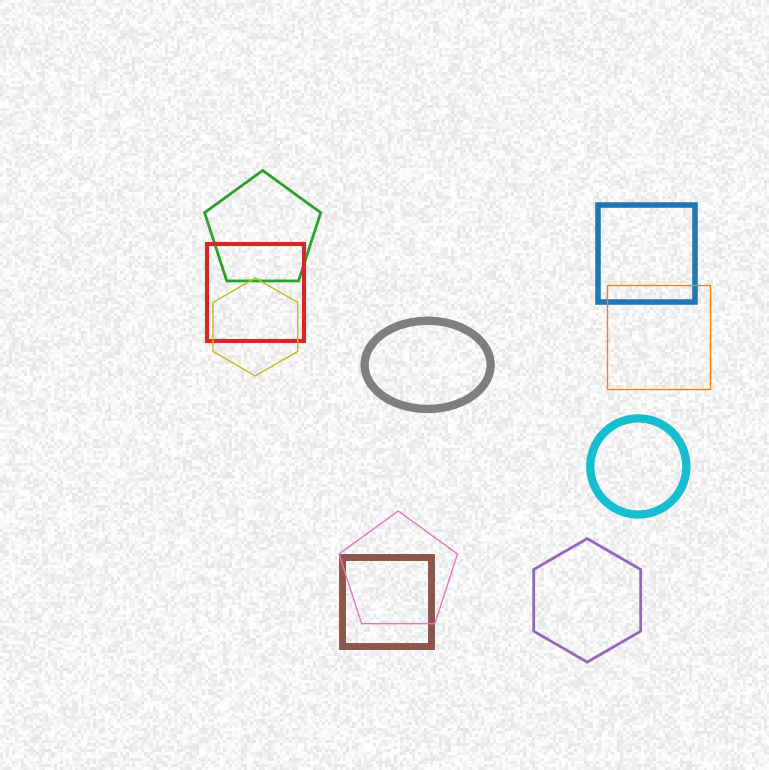[{"shape": "square", "thickness": 2, "radius": 0.31, "center": [0.84, 0.671]}, {"shape": "square", "thickness": 0.5, "radius": 0.33, "center": [0.855, 0.562]}, {"shape": "pentagon", "thickness": 1, "radius": 0.4, "center": [0.341, 0.699]}, {"shape": "square", "thickness": 1.5, "radius": 0.31, "center": [0.332, 0.621]}, {"shape": "hexagon", "thickness": 1, "radius": 0.4, "center": [0.763, 0.22]}, {"shape": "square", "thickness": 2.5, "radius": 0.29, "center": [0.502, 0.219]}, {"shape": "pentagon", "thickness": 0.5, "radius": 0.4, "center": [0.517, 0.255]}, {"shape": "oval", "thickness": 3, "radius": 0.41, "center": [0.555, 0.526]}, {"shape": "hexagon", "thickness": 0.5, "radius": 0.32, "center": [0.332, 0.575]}, {"shape": "circle", "thickness": 3, "radius": 0.31, "center": [0.829, 0.394]}]